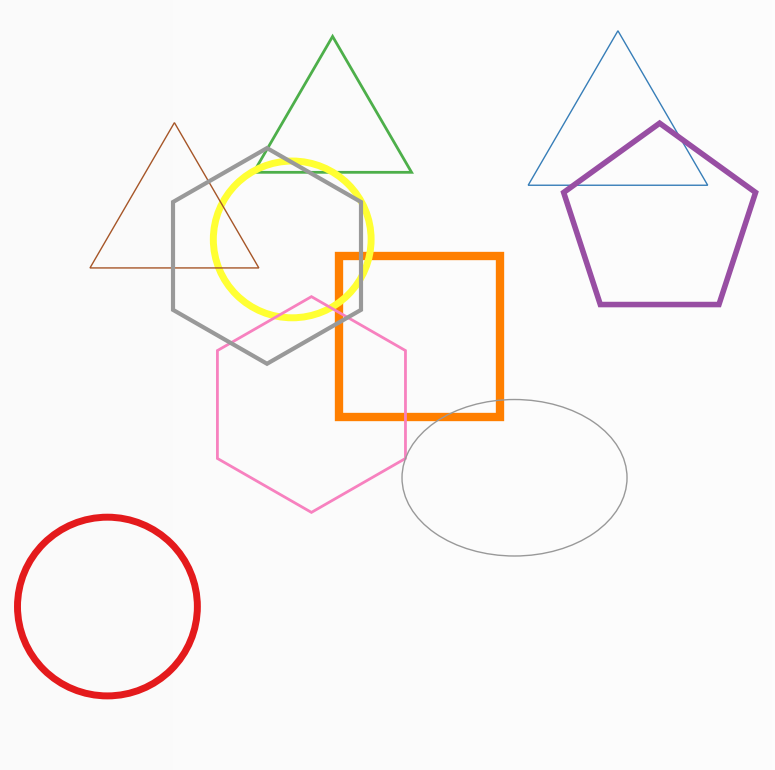[{"shape": "circle", "thickness": 2.5, "radius": 0.58, "center": [0.139, 0.212]}, {"shape": "triangle", "thickness": 0.5, "radius": 0.67, "center": [0.797, 0.826]}, {"shape": "triangle", "thickness": 1, "radius": 0.59, "center": [0.429, 0.835]}, {"shape": "pentagon", "thickness": 2, "radius": 0.65, "center": [0.851, 0.71]}, {"shape": "square", "thickness": 3, "radius": 0.52, "center": [0.541, 0.563]}, {"shape": "circle", "thickness": 2.5, "radius": 0.51, "center": [0.377, 0.689]}, {"shape": "triangle", "thickness": 0.5, "radius": 0.63, "center": [0.225, 0.715]}, {"shape": "hexagon", "thickness": 1, "radius": 0.7, "center": [0.402, 0.475]}, {"shape": "hexagon", "thickness": 1.5, "radius": 0.7, "center": [0.345, 0.668]}, {"shape": "oval", "thickness": 0.5, "radius": 0.73, "center": [0.664, 0.38]}]